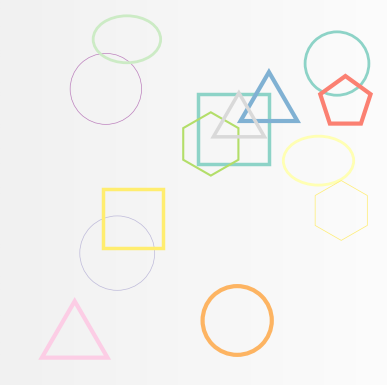[{"shape": "square", "thickness": 2.5, "radius": 0.46, "center": [0.603, 0.664]}, {"shape": "circle", "thickness": 2, "radius": 0.41, "center": [0.87, 0.835]}, {"shape": "oval", "thickness": 2, "radius": 0.45, "center": [0.822, 0.583]}, {"shape": "circle", "thickness": 0.5, "radius": 0.48, "center": [0.303, 0.343]}, {"shape": "pentagon", "thickness": 3, "radius": 0.34, "center": [0.891, 0.734]}, {"shape": "triangle", "thickness": 3, "radius": 0.42, "center": [0.694, 0.728]}, {"shape": "circle", "thickness": 3, "radius": 0.45, "center": [0.612, 0.168]}, {"shape": "hexagon", "thickness": 1.5, "radius": 0.41, "center": [0.544, 0.626]}, {"shape": "triangle", "thickness": 3, "radius": 0.49, "center": [0.193, 0.12]}, {"shape": "triangle", "thickness": 2.5, "radius": 0.38, "center": [0.617, 0.683]}, {"shape": "circle", "thickness": 0.5, "radius": 0.46, "center": [0.273, 0.769]}, {"shape": "oval", "thickness": 2, "radius": 0.44, "center": [0.327, 0.898]}, {"shape": "square", "thickness": 2.5, "radius": 0.39, "center": [0.343, 0.433]}, {"shape": "hexagon", "thickness": 0.5, "radius": 0.39, "center": [0.881, 0.453]}]